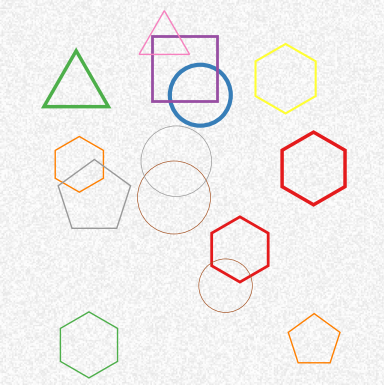[{"shape": "hexagon", "thickness": 2.5, "radius": 0.47, "center": [0.814, 0.562]}, {"shape": "hexagon", "thickness": 2, "radius": 0.42, "center": [0.623, 0.352]}, {"shape": "circle", "thickness": 3, "radius": 0.4, "center": [0.52, 0.753]}, {"shape": "triangle", "thickness": 2.5, "radius": 0.48, "center": [0.198, 0.771]}, {"shape": "hexagon", "thickness": 1, "radius": 0.43, "center": [0.231, 0.104]}, {"shape": "square", "thickness": 2, "radius": 0.43, "center": [0.479, 0.822]}, {"shape": "pentagon", "thickness": 1, "radius": 0.35, "center": [0.816, 0.115]}, {"shape": "hexagon", "thickness": 1, "radius": 0.36, "center": [0.206, 0.573]}, {"shape": "hexagon", "thickness": 1.5, "radius": 0.45, "center": [0.742, 0.796]}, {"shape": "circle", "thickness": 0.5, "radius": 0.47, "center": [0.452, 0.487]}, {"shape": "circle", "thickness": 0.5, "radius": 0.35, "center": [0.586, 0.258]}, {"shape": "triangle", "thickness": 1, "radius": 0.38, "center": [0.427, 0.897]}, {"shape": "pentagon", "thickness": 1, "radius": 0.49, "center": [0.245, 0.487]}, {"shape": "circle", "thickness": 0.5, "radius": 0.46, "center": [0.458, 0.581]}]